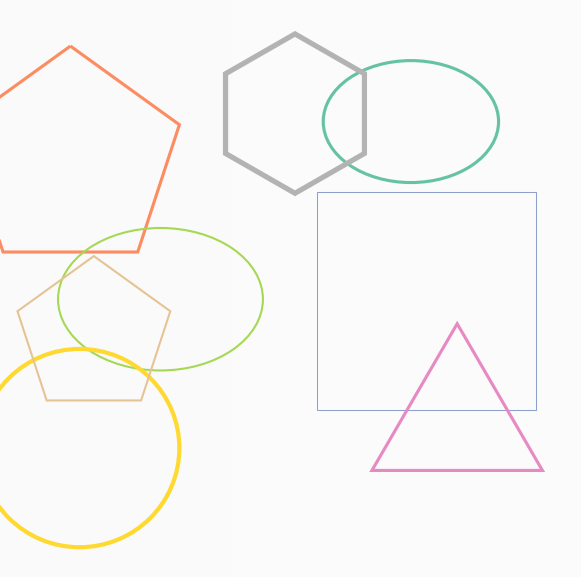[{"shape": "oval", "thickness": 1.5, "radius": 0.75, "center": [0.707, 0.789]}, {"shape": "pentagon", "thickness": 1.5, "radius": 0.99, "center": [0.121, 0.722]}, {"shape": "square", "thickness": 0.5, "radius": 0.94, "center": [0.734, 0.478]}, {"shape": "triangle", "thickness": 1.5, "radius": 0.85, "center": [0.787, 0.269]}, {"shape": "oval", "thickness": 1, "radius": 0.88, "center": [0.276, 0.481]}, {"shape": "circle", "thickness": 2, "radius": 0.86, "center": [0.137, 0.223]}, {"shape": "pentagon", "thickness": 1, "radius": 0.69, "center": [0.162, 0.418]}, {"shape": "hexagon", "thickness": 2.5, "radius": 0.69, "center": [0.508, 0.802]}]